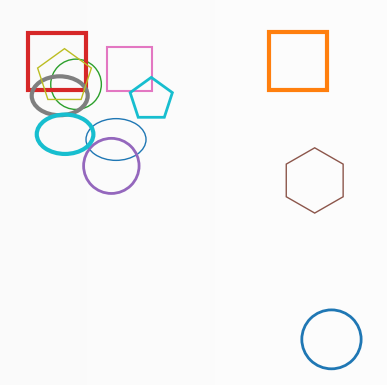[{"shape": "oval", "thickness": 1, "radius": 0.39, "center": [0.299, 0.638]}, {"shape": "circle", "thickness": 2, "radius": 0.38, "center": [0.855, 0.119]}, {"shape": "square", "thickness": 3, "radius": 0.38, "center": [0.768, 0.842]}, {"shape": "circle", "thickness": 1, "radius": 0.33, "center": [0.196, 0.781]}, {"shape": "square", "thickness": 3, "radius": 0.37, "center": [0.147, 0.841]}, {"shape": "circle", "thickness": 2, "radius": 0.36, "center": [0.287, 0.569]}, {"shape": "hexagon", "thickness": 1, "radius": 0.42, "center": [0.812, 0.531]}, {"shape": "square", "thickness": 1.5, "radius": 0.29, "center": [0.334, 0.821]}, {"shape": "oval", "thickness": 3, "radius": 0.36, "center": [0.154, 0.751]}, {"shape": "pentagon", "thickness": 1, "radius": 0.36, "center": [0.166, 0.801]}, {"shape": "oval", "thickness": 3, "radius": 0.37, "center": [0.168, 0.651]}, {"shape": "pentagon", "thickness": 2, "radius": 0.29, "center": [0.39, 0.742]}]